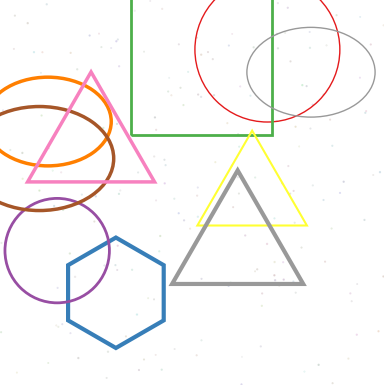[{"shape": "circle", "thickness": 1, "radius": 0.94, "center": [0.694, 0.871]}, {"shape": "hexagon", "thickness": 3, "radius": 0.72, "center": [0.301, 0.24]}, {"shape": "square", "thickness": 2, "radius": 0.92, "center": [0.523, 0.833]}, {"shape": "circle", "thickness": 2, "radius": 0.68, "center": [0.149, 0.349]}, {"shape": "oval", "thickness": 2.5, "radius": 0.82, "center": [0.124, 0.684]}, {"shape": "triangle", "thickness": 1.5, "radius": 0.82, "center": [0.655, 0.496]}, {"shape": "oval", "thickness": 2.5, "radius": 0.96, "center": [0.102, 0.588]}, {"shape": "triangle", "thickness": 2.5, "radius": 0.95, "center": [0.237, 0.623]}, {"shape": "oval", "thickness": 1, "radius": 0.83, "center": [0.808, 0.812]}, {"shape": "triangle", "thickness": 3, "radius": 0.98, "center": [0.617, 0.361]}]